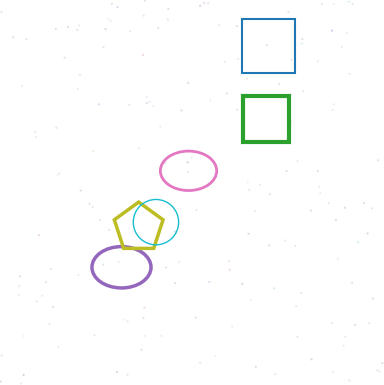[{"shape": "square", "thickness": 1.5, "radius": 0.35, "center": [0.697, 0.88]}, {"shape": "square", "thickness": 3, "radius": 0.3, "center": [0.691, 0.691]}, {"shape": "oval", "thickness": 2.5, "radius": 0.38, "center": [0.316, 0.306]}, {"shape": "oval", "thickness": 2, "radius": 0.37, "center": [0.49, 0.556]}, {"shape": "pentagon", "thickness": 2.5, "radius": 0.33, "center": [0.36, 0.409]}, {"shape": "circle", "thickness": 1, "radius": 0.29, "center": [0.405, 0.423]}]